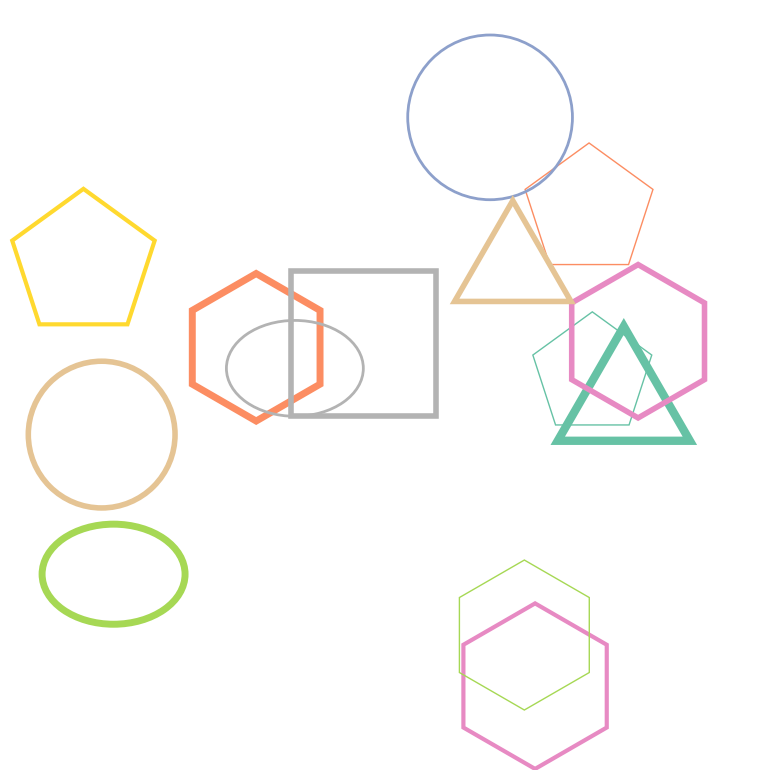[{"shape": "pentagon", "thickness": 0.5, "radius": 0.41, "center": [0.769, 0.514]}, {"shape": "triangle", "thickness": 3, "radius": 0.5, "center": [0.81, 0.477]}, {"shape": "hexagon", "thickness": 2.5, "radius": 0.48, "center": [0.333, 0.549]}, {"shape": "pentagon", "thickness": 0.5, "radius": 0.44, "center": [0.765, 0.727]}, {"shape": "circle", "thickness": 1, "radius": 0.53, "center": [0.636, 0.848]}, {"shape": "hexagon", "thickness": 1.5, "radius": 0.54, "center": [0.695, 0.109]}, {"shape": "hexagon", "thickness": 2, "radius": 0.5, "center": [0.829, 0.557]}, {"shape": "oval", "thickness": 2.5, "radius": 0.46, "center": [0.148, 0.254]}, {"shape": "hexagon", "thickness": 0.5, "radius": 0.49, "center": [0.681, 0.175]}, {"shape": "pentagon", "thickness": 1.5, "radius": 0.49, "center": [0.108, 0.657]}, {"shape": "triangle", "thickness": 2, "radius": 0.44, "center": [0.666, 0.652]}, {"shape": "circle", "thickness": 2, "radius": 0.48, "center": [0.132, 0.436]}, {"shape": "oval", "thickness": 1, "radius": 0.44, "center": [0.383, 0.522]}, {"shape": "square", "thickness": 2, "radius": 0.47, "center": [0.472, 0.554]}]